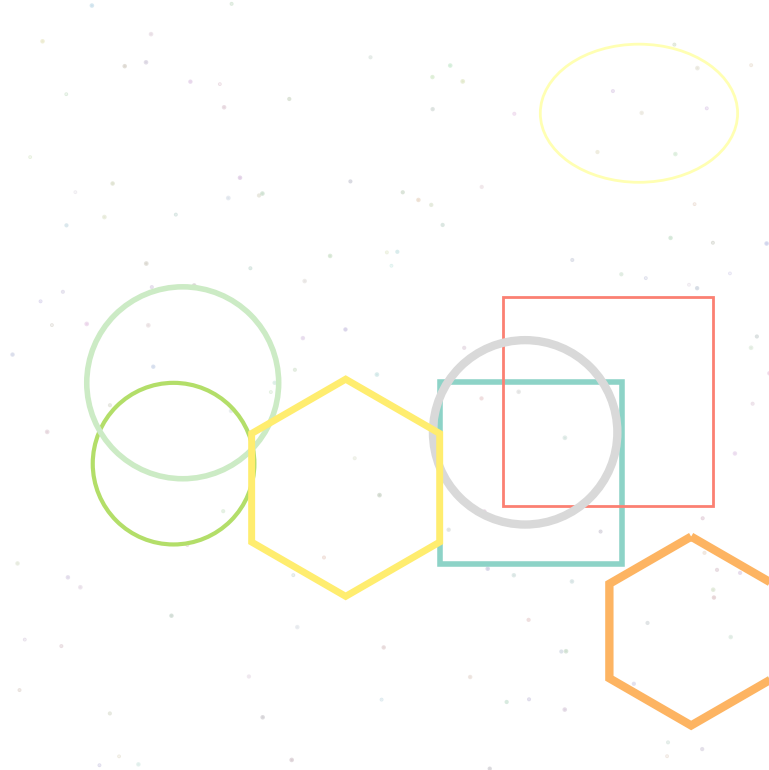[{"shape": "square", "thickness": 2, "radius": 0.59, "center": [0.69, 0.386]}, {"shape": "oval", "thickness": 1, "radius": 0.64, "center": [0.83, 0.853]}, {"shape": "square", "thickness": 1, "radius": 0.68, "center": [0.789, 0.478]}, {"shape": "hexagon", "thickness": 3, "radius": 0.61, "center": [0.898, 0.18]}, {"shape": "circle", "thickness": 1.5, "radius": 0.52, "center": [0.225, 0.398]}, {"shape": "circle", "thickness": 3, "radius": 0.6, "center": [0.682, 0.439]}, {"shape": "circle", "thickness": 2, "radius": 0.62, "center": [0.237, 0.503]}, {"shape": "hexagon", "thickness": 2.5, "radius": 0.7, "center": [0.449, 0.367]}]